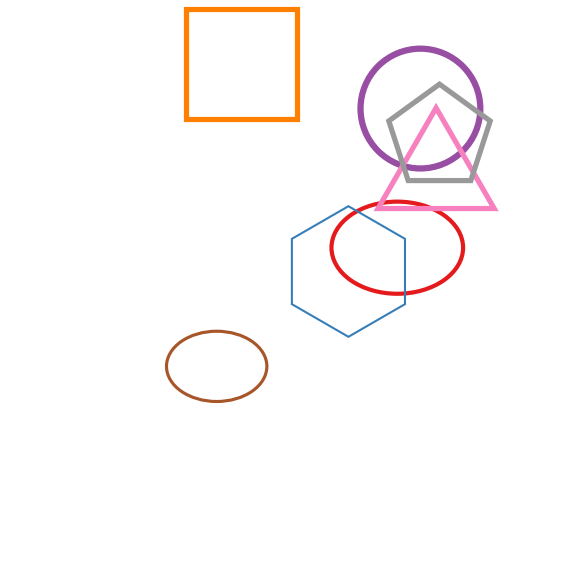[{"shape": "oval", "thickness": 2, "radius": 0.57, "center": [0.688, 0.57]}, {"shape": "hexagon", "thickness": 1, "radius": 0.57, "center": [0.603, 0.529]}, {"shape": "circle", "thickness": 3, "radius": 0.52, "center": [0.728, 0.811]}, {"shape": "square", "thickness": 2.5, "radius": 0.48, "center": [0.418, 0.889]}, {"shape": "oval", "thickness": 1.5, "radius": 0.43, "center": [0.375, 0.365]}, {"shape": "triangle", "thickness": 2.5, "radius": 0.58, "center": [0.755, 0.696]}, {"shape": "pentagon", "thickness": 2.5, "radius": 0.46, "center": [0.761, 0.761]}]